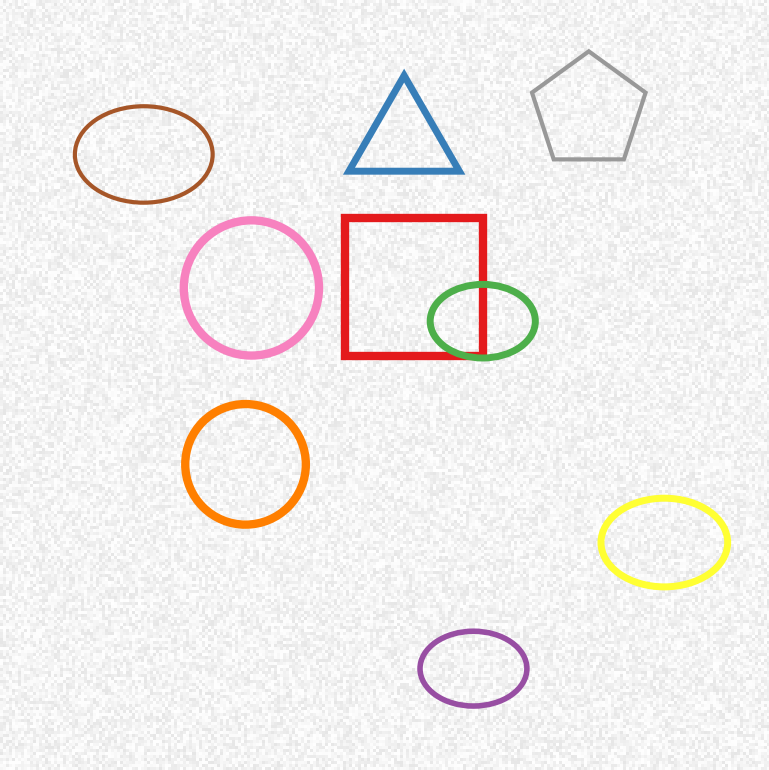[{"shape": "square", "thickness": 3, "radius": 0.45, "center": [0.537, 0.628]}, {"shape": "triangle", "thickness": 2.5, "radius": 0.41, "center": [0.525, 0.819]}, {"shape": "oval", "thickness": 2.5, "radius": 0.34, "center": [0.627, 0.583]}, {"shape": "oval", "thickness": 2, "radius": 0.35, "center": [0.615, 0.132]}, {"shape": "circle", "thickness": 3, "radius": 0.39, "center": [0.319, 0.397]}, {"shape": "oval", "thickness": 2.5, "radius": 0.41, "center": [0.863, 0.295]}, {"shape": "oval", "thickness": 1.5, "radius": 0.45, "center": [0.187, 0.799]}, {"shape": "circle", "thickness": 3, "radius": 0.44, "center": [0.326, 0.626]}, {"shape": "pentagon", "thickness": 1.5, "radius": 0.39, "center": [0.765, 0.856]}]